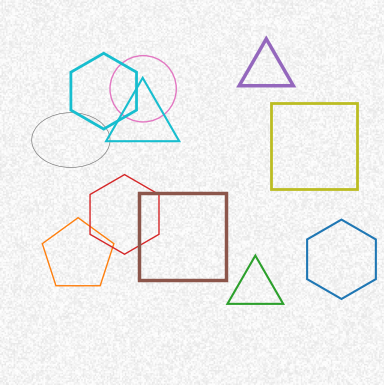[{"shape": "hexagon", "thickness": 1.5, "radius": 0.52, "center": [0.887, 0.327]}, {"shape": "pentagon", "thickness": 1, "radius": 0.49, "center": [0.203, 0.337]}, {"shape": "triangle", "thickness": 1.5, "radius": 0.42, "center": [0.663, 0.253]}, {"shape": "hexagon", "thickness": 1, "radius": 0.52, "center": [0.323, 0.443]}, {"shape": "triangle", "thickness": 2.5, "radius": 0.41, "center": [0.692, 0.818]}, {"shape": "square", "thickness": 2.5, "radius": 0.56, "center": [0.475, 0.387]}, {"shape": "circle", "thickness": 1, "radius": 0.43, "center": [0.372, 0.769]}, {"shape": "oval", "thickness": 0.5, "radius": 0.51, "center": [0.184, 0.636]}, {"shape": "square", "thickness": 2, "radius": 0.56, "center": [0.816, 0.62]}, {"shape": "hexagon", "thickness": 2, "radius": 0.49, "center": [0.269, 0.763]}, {"shape": "triangle", "thickness": 1.5, "radius": 0.55, "center": [0.371, 0.688]}]